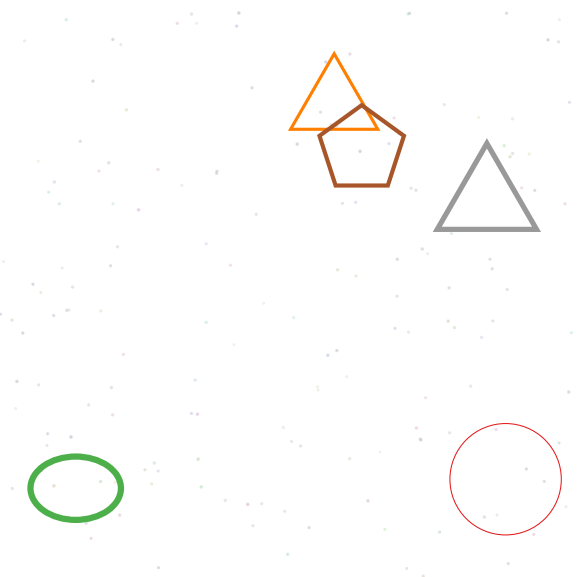[{"shape": "circle", "thickness": 0.5, "radius": 0.48, "center": [0.876, 0.169]}, {"shape": "oval", "thickness": 3, "radius": 0.39, "center": [0.131, 0.154]}, {"shape": "triangle", "thickness": 1.5, "radius": 0.44, "center": [0.579, 0.819]}, {"shape": "pentagon", "thickness": 2, "radius": 0.38, "center": [0.626, 0.74]}, {"shape": "triangle", "thickness": 2.5, "radius": 0.5, "center": [0.843, 0.652]}]